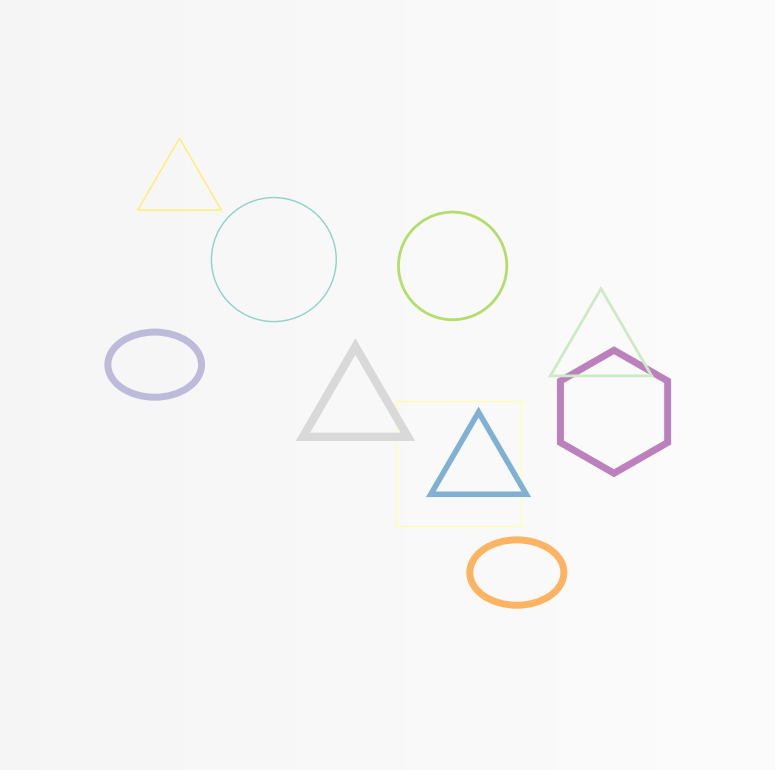[{"shape": "circle", "thickness": 0.5, "radius": 0.4, "center": [0.353, 0.663]}, {"shape": "square", "thickness": 0.5, "radius": 0.41, "center": [0.592, 0.398]}, {"shape": "oval", "thickness": 2.5, "radius": 0.3, "center": [0.2, 0.526]}, {"shape": "triangle", "thickness": 2, "radius": 0.36, "center": [0.618, 0.394]}, {"shape": "oval", "thickness": 2.5, "radius": 0.3, "center": [0.667, 0.256]}, {"shape": "circle", "thickness": 1, "radius": 0.35, "center": [0.584, 0.655]}, {"shape": "triangle", "thickness": 3, "radius": 0.39, "center": [0.459, 0.472]}, {"shape": "hexagon", "thickness": 2.5, "radius": 0.4, "center": [0.792, 0.465]}, {"shape": "triangle", "thickness": 1, "radius": 0.38, "center": [0.775, 0.55]}, {"shape": "triangle", "thickness": 0.5, "radius": 0.31, "center": [0.232, 0.758]}]